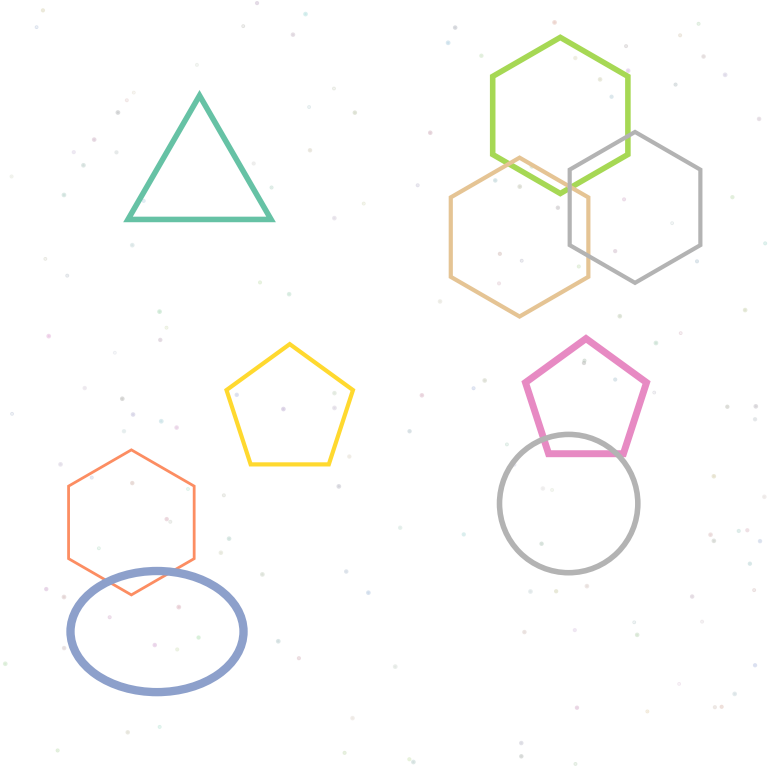[{"shape": "triangle", "thickness": 2, "radius": 0.54, "center": [0.259, 0.769]}, {"shape": "hexagon", "thickness": 1, "radius": 0.47, "center": [0.171, 0.322]}, {"shape": "oval", "thickness": 3, "radius": 0.56, "center": [0.204, 0.18]}, {"shape": "pentagon", "thickness": 2.5, "radius": 0.41, "center": [0.761, 0.478]}, {"shape": "hexagon", "thickness": 2, "radius": 0.51, "center": [0.728, 0.85]}, {"shape": "pentagon", "thickness": 1.5, "radius": 0.43, "center": [0.376, 0.467]}, {"shape": "hexagon", "thickness": 1.5, "radius": 0.52, "center": [0.675, 0.692]}, {"shape": "circle", "thickness": 2, "radius": 0.45, "center": [0.739, 0.346]}, {"shape": "hexagon", "thickness": 1.5, "radius": 0.49, "center": [0.825, 0.731]}]